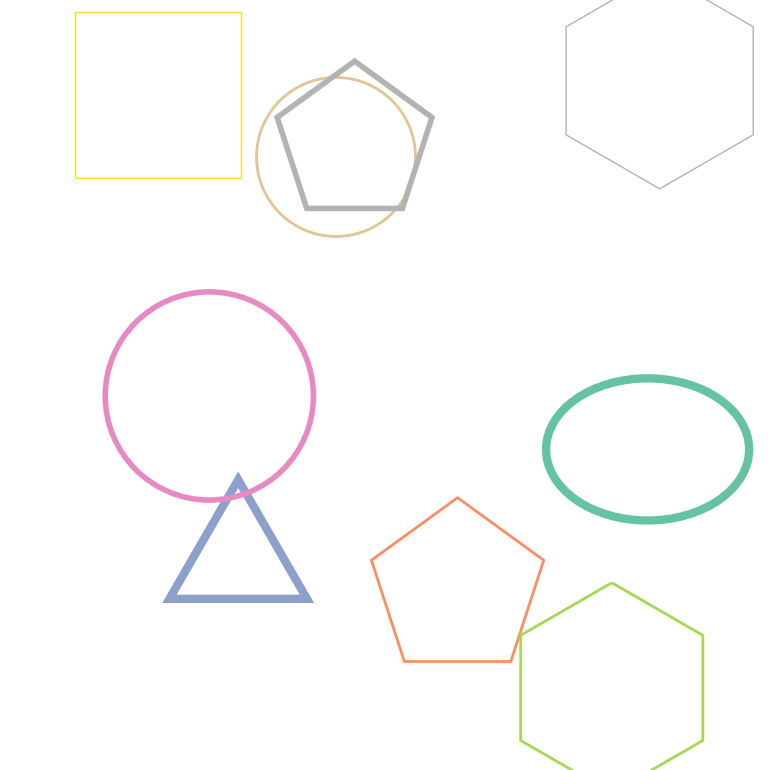[{"shape": "oval", "thickness": 3, "radius": 0.66, "center": [0.841, 0.416]}, {"shape": "pentagon", "thickness": 1, "radius": 0.59, "center": [0.594, 0.236]}, {"shape": "triangle", "thickness": 3, "radius": 0.52, "center": [0.309, 0.274]}, {"shape": "circle", "thickness": 2, "radius": 0.68, "center": [0.272, 0.486]}, {"shape": "hexagon", "thickness": 1, "radius": 0.68, "center": [0.795, 0.107]}, {"shape": "square", "thickness": 0.5, "radius": 0.54, "center": [0.205, 0.877]}, {"shape": "circle", "thickness": 1, "radius": 0.52, "center": [0.436, 0.796]}, {"shape": "hexagon", "thickness": 0.5, "radius": 0.7, "center": [0.857, 0.895]}, {"shape": "pentagon", "thickness": 2, "radius": 0.53, "center": [0.46, 0.815]}]